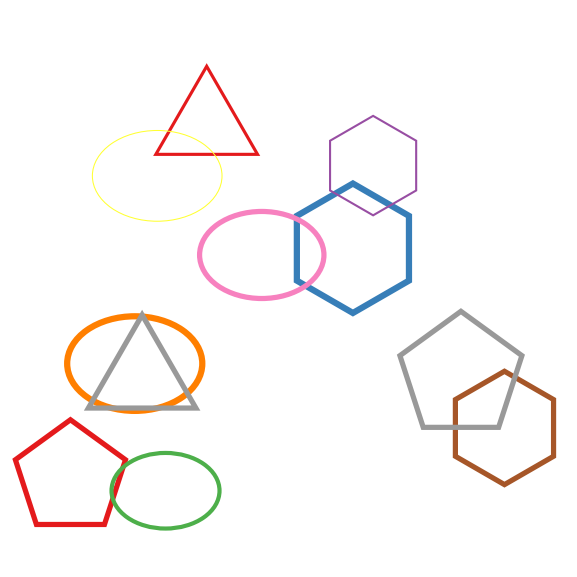[{"shape": "pentagon", "thickness": 2.5, "radius": 0.5, "center": [0.122, 0.172]}, {"shape": "triangle", "thickness": 1.5, "radius": 0.51, "center": [0.358, 0.783]}, {"shape": "hexagon", "thickness": 3, "radius": 0.56, "center": [0.611, 0.569]}, {"shape": "oval", "thickness": 2, "radius": 0.47, "center": [0.287, 0.149]}, {"shape": "hexagon", "thickness": 1, "radius": 0.43, "center": [0.646, 0.712]}, {"shape": "oval", "thickness": 3, "radius": 0.58, "center": [0.233, 0.37]}, {"shape": "oval", "thickness": 0.5, "radius": 0.56, "center": [0.272, 0.695]}, {"shape": "hexagon", "thickness": 2.5, "radius": 0.49, "center": [0.874, 0.258]}, {"shape": "oval", "thickness": 2.5, "radius": 0.54, "center": [0.453, 0.558]}, {"shape": "triangle", "thickness": 2.5, "radius": 0.54, "center": [0.246, 0.346]}, {"shape": "pentagon", "thickness": 2.5, "radius": 0.56, "center": [0.798, 0.349]}]